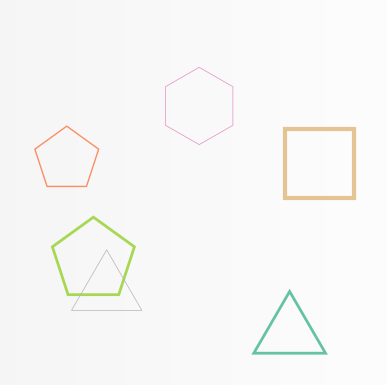[{"shape": "triangle", "thickness": 2, "radius": 0.53, "center": [0.747, 0.136]}, {"shape": "pentagon", "thickness": 1, "radius": 0.43, "center": [0.172, 0.586]}, {"shape": "hexagon", "thickness": 0.5, "radius": 0.5, "center": [0.514, 0.725]}, {"shape": "pentagon", "thickness": 2, "radius": 0.56, "center": [0.241, 0.325]}, {"shape": "square", "thickness": 3, "radius": 0.44, "center": [0.824, 0.576]}, {"shape": "triangle", "thickness": 0.5, "radius": 0.52, "center": [0.275, 0.246]}]